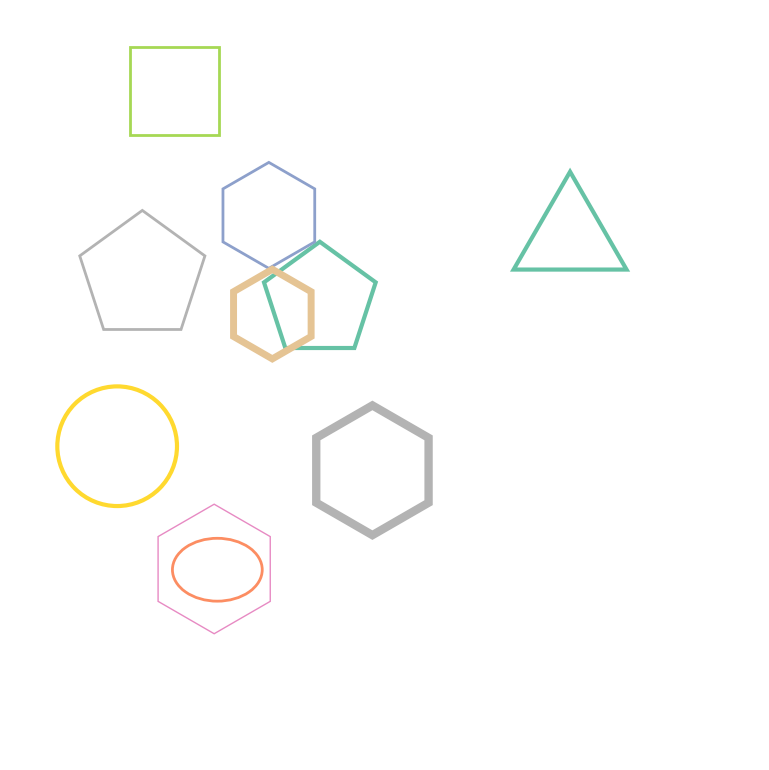[{"shape": "pentagon", "thickness": 1.5, "radius": 0.38, "center": [0.415, 0.61]}, {"shape": "triangle", "thickness": 1.5, "radius": 0.42, "center": [0.74, 0.692]}, {"shape": "oval", "thickness": 1, "radius": 0.29, "center": [0.282, 0.26]}, {"shape": "hexagon", "thickness": 1, "radius": 0.34, "center": [0.349, 0.72]}, {"shape": "hexagon", "thickness": 0.5, "radius": 0.42, "center": [0.278, 0.261]}, {"shape": "square", "thickness": 1, "radius": 0.29, "center": [0.227, 0.882]}, {"shape": "circle", "thickness": 1.5, "radius": 0.39, "center": [0.152, 0.42]}, {"shape": "hexagon", "thickness": 2.5, "radius": 0.29, "center": [0.354, 0.592]}, {"shape": "hexagon", "thickness": 3, "radius": 0.42, "center": [0.484, 0.389]}, {"shape": "pentagon", "thickness": 1, "radius": 0.43, "center": [0.185, 0.641]}]